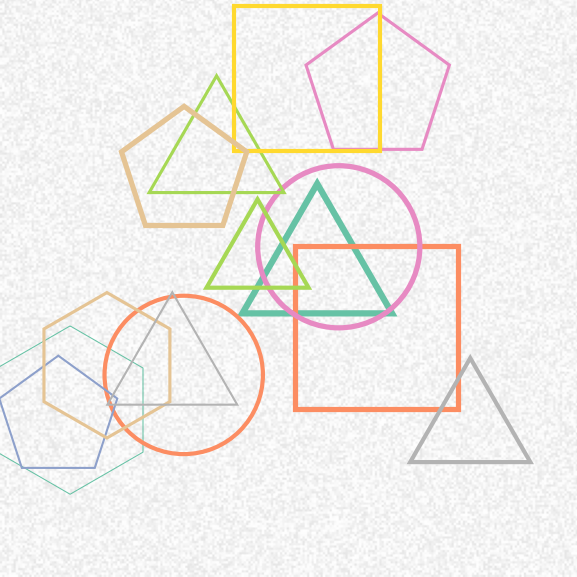[{"shape": "triangle", "thickness": 3, "radius": 0.75, "center": [0.549, 0.531]}, {"shape": "hexagon", "thickness": 0.5, "radius": 0.73, "center": [0.121, 0.289]}, {"shape": "circle", "thickness": 2, "radius": 0.69, "center": [0.318, 0.35]}, {"shape": "square", "thickness": 2.5, "radius": 0.7, "center": [0.652, 0.432]}, {"shape": "pentagon", "thickness": 1, "radius": 0.54, "center": [0.101, 0.276]}, {"shape": "circle", "thickness": 2.5, "radius": 0.7, "center": [0.587, 0.572]}, {"shape": "pentagon", "thickness": 1.5, "radius": 0.65, "center": [0.654, 0.846]}, {"shape": "triangle", "thickness": 2, "radius": 0.51, "center": [0.446, 0.552]}, {"shape": "triangle", "thickness": 1.5, "radius": 0.67, "center": [0.375, 0.733]}, {"shape": "square", "thickness": 2, "radius": 0.63, "center": [0.532, 0.863]}, {"shape": "pentagon", "thickness": 2.5, "radius": 0.57, "center": [0.319, 0.701]}, {"shape": "hexagon", "thickness": 1.5, "radius": 0.63, "center": [0.185, 0.367]}, {"shape": "triangle", "thickness": 2, "radius": 0.6, "center": [0.814, 0.259]}, {"shape": "triangle", "thickness": 1, "radius": 0.65, "center": [0.298, 0.363]}]